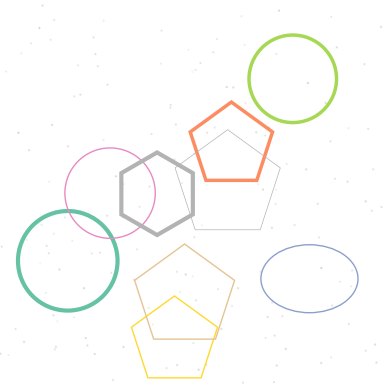[{"shape": "circle", "thickness": 3, "radius": 0.65, "center": [0.176, 0.323]}, {"shape": "pentagon", "thickness": 2.5, "radius": 0.56, "center": [0.601, 0.622]}, {"shape": "oval", "thickness": 1, "radius": 0.63, "center": [0.804, 0.276]}, {"shape": "circle", "thickness": 1, "radius": 0.59, "center": [0.286, 0.498]}, {"shape": "circle", "thickness": 2.5, "radius": 0.57, "center": [0.76, 0.795]}, {"shape": "pentagon", "thickness": 1, "radius": 0.59, "center": [0.453, 0.114]}, {"shape": "pentagon", "thickness": 1, "radius": 0.68, "center": [0.479, 0.23]}, {"shape": "pentagon", "thickness": 0.5, "radius": 0.72, "center": [0.591, 0.519]}, {"shape": "hexagon", "thickness": 3, "radius": 0.54, "center": [0.408, 0.497]}]